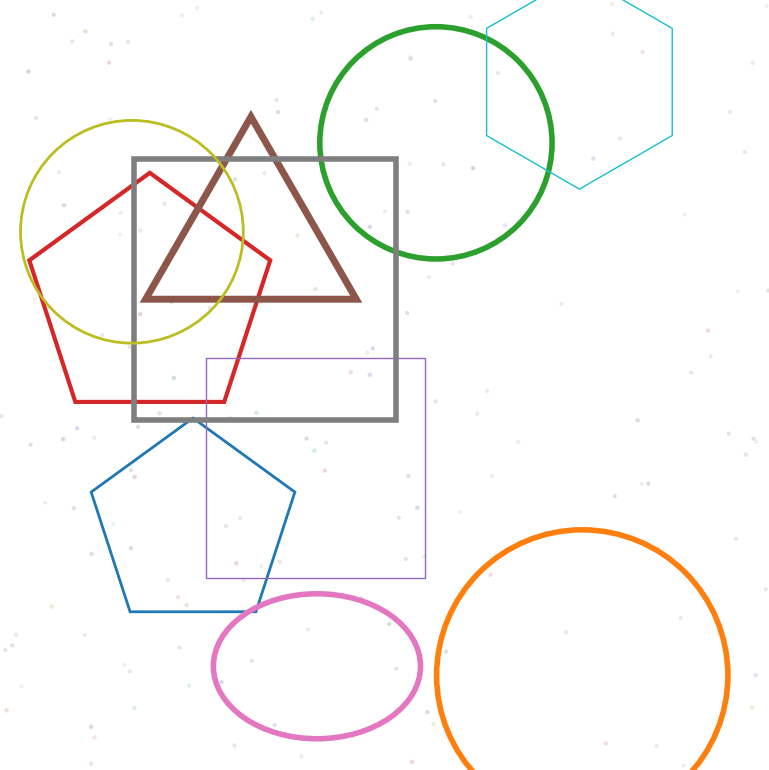[{"shape": "pentagon", "thickness": 1, "radius": 0.7, "center": [0.251, 0.318]}, {"shape": "circle", "thickness": 2, "radius": 0.95, "center": [0.756, 0.123]}, {"shape": "circle", "thickness": 2, "radius": 0.75, "center": [0.566, 0.814]}, {"shape": "pentagon", "thickness": 1.5, "radius": 0.82, "center": [0.195, 0.611]}, {"shape": "square", "thickness": 0.5, "radius": 0.71, "center": [0.41, 0.392]}, {"shape": "triangle", "thickness": 2.5, "radius": 0.79, "center": [0.326, 0.69]}, {"shape": "oval", "thickness": 2, "radius": 0.67, "center": [0.412, 0.135]}, {"shape": "square", "thickness": 2, "radius": 0.85, "center": [0.344, 0.624]}, {"shape": "circle", "thickness": 1, "radius": 0.72, "center": [0.171, 0.699]}, {"shape": "hexagon", "thickness": 0.5, "radius": 0.7, "center": [0.752, 0.894]}]